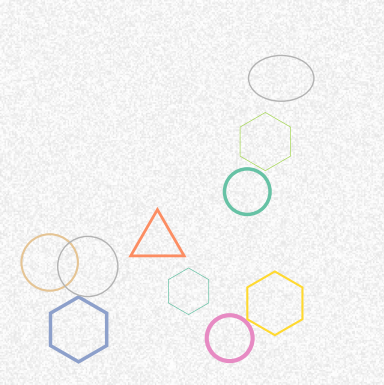[{"shape": "circle", "thickness": 2.5, "radius": 0.3, "center": [0.642, 0.502]}, {"shape": "hexagon", "thickness": 0.5, "radius": 0.3, "center": [0.49, 0.243]}, {"shape": "triangle", "thickness": 2, "radius": 0.4, "center": [0.409, 0.375]}, {"shape": "hexagon", "thickness": 2.5, "radius": 0.42, "center": [0.204, 0.144]}, {"shape": "circle", "thickness": 3, "radius": 0.3, "center": [0.597, 0.122]}, {"shape": "hexagon", "thickness": 0.5, "radius": 0.38, "center": [0.689, 0.632]}, {"shape": "hexagon", "thickness": 1.5, "radius": 0.41, "center": [0.714, 0.212]}, {"shape": "circle", "thickness": 1.5, "radius": 0.37, "center": [0.129, 0.318]}, {"shape": "circle", "thickness": 1, "radius": 0.39, "center": [0.228, 0.308]}, {"shape": "oval", "thickness": 1, "radius": 0.42, "center": [0.73, 0.796]}]